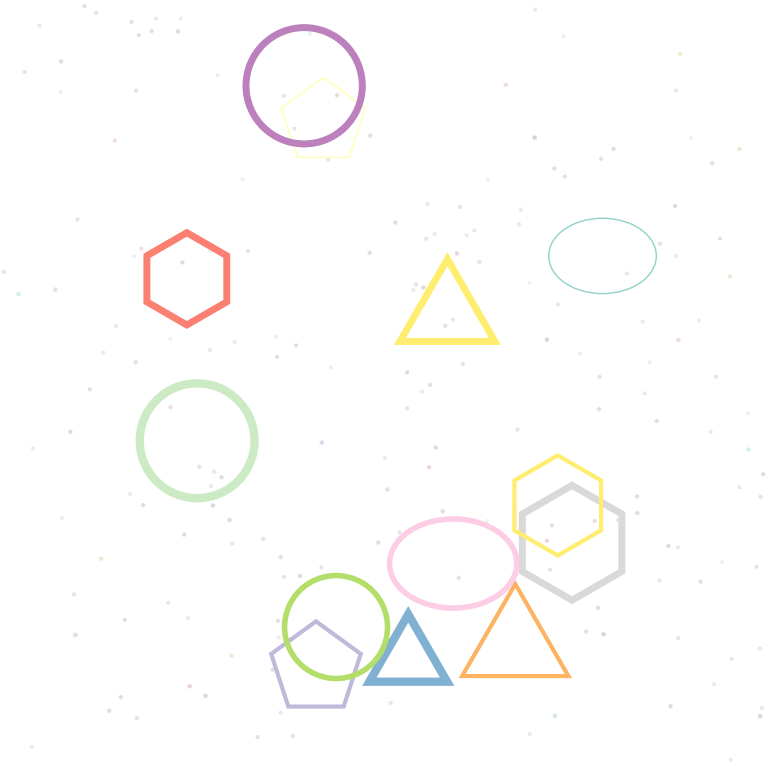[{"shape": "oval", "thickness": 0.5, "radius": 0.35, "center": [0.782, 0.668]}, {"shape": "pentagon", "thickness": 0.5, "radius": 0.29, "center": [0.42, 0.842]}, {"shape": "pentagon", "thickness": 1.5, "radius": 0.31, "center": [0.41, 0.132]}, {"shape": "hexagon", "thickness": 2.5, "radius": 0.3, "center": [0.243, 0.638]}, {"shape": "triangle", "thickness": 3, "radius": 0.29, "center": [0.53, 0.144]}, {"shape": "triangle", "thickness": 1.5, "radius": 0.4, "center": [0.669, 0.162]}, {"shape": "circle", "thickness": 2, "radius": 0.33, "center": [0.436, 0.186]}, {"shape": "oval", "thickness": 2, "radius": 0.41, "center": [0.589, 0.268]}, {"shape": "hexagon", "thickness": 2.5, "radius": 0.37, "center": [0.743, 0.295]}, {"shape": "circle", "thickness": 2.5, "radius": 0.38, "center": [0.395, 0.889]}, {"shape": "circle", "thickness": 3, "radius": 0.37, "center": [0.256, 0.428]}, {"shape": "triangle", "thickness": 2.5, "radius": 0.36, "center": [0.581, 0.592]}, {"shape": "hexagon", "thickness": 1.5, "radius": 0.32, "center": [0.724, 0.344]}]